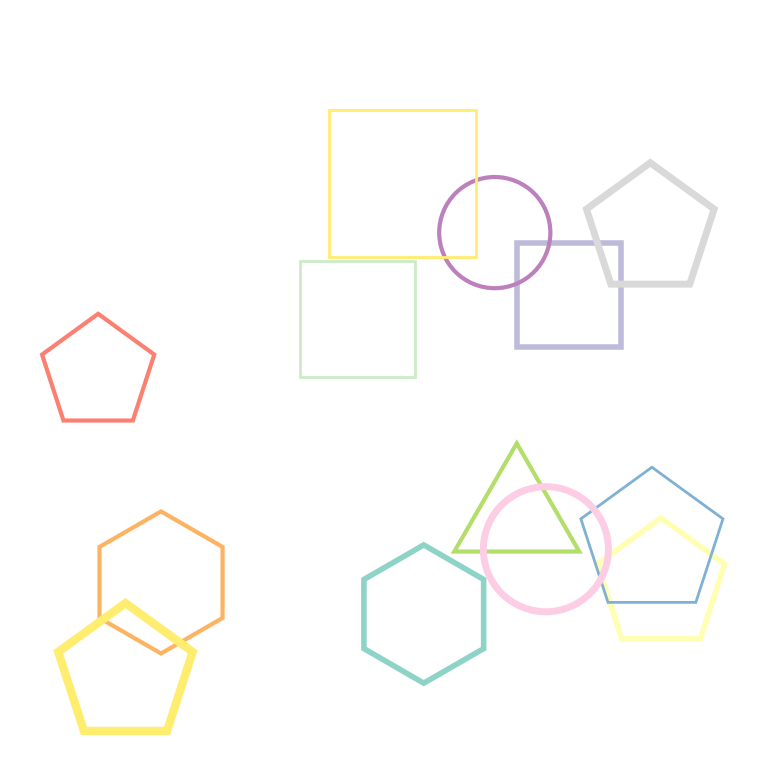[{"shape": "hexagon", "thickness": 2, "radius": 0.45, "center": [0.55, 0.203]}, {"shape": "pentagon", "thickness": 2, "radius": 0.43, "center": [0.858, 0.241]}, {"shape": "square", "thickness": 2, "radius": 0.34, "center": [0.739, 0.617]}, {"shape": "pentagon", "thickness": 1.5, "radius": 0.38, "center": [0.127, 0.516]}, {"shape": "pentagon", "thickness": 1, "radius": 0.49, "center": [0.847, 0.296]}, {"shape": "hexagon", "thickness": 1.5, "radius": 0.46, "center": [0.209, 0.244]}, {"shape": "triangle", "thickness": 1.5, "radius": 0.47, "center": [0.671, 0.331]}, {"shape": "circle", "thickness": 2.5, "radius": 0.41, "center": [0.709, 0.287]}, {"shape": "pentagon", "thickness": 2.5, "radius": 0.44, "center": [0.845, 0.702]}, {"shape": "circle", "thickness": 1.5, "radius": 0.36, "center": [0.643, 0.698]}, {"shape": "square", "thickness": 1, "radius": 0.37, "center": [0.465, 0.586]}, {"shape": "square", "thickness": 1, "radius": 0.48, "center": [0.523, 0.762]}, {"shape": "pentagon", "thickness": 3, "radius": 0.46, "center": [0.163, 0.125]}]